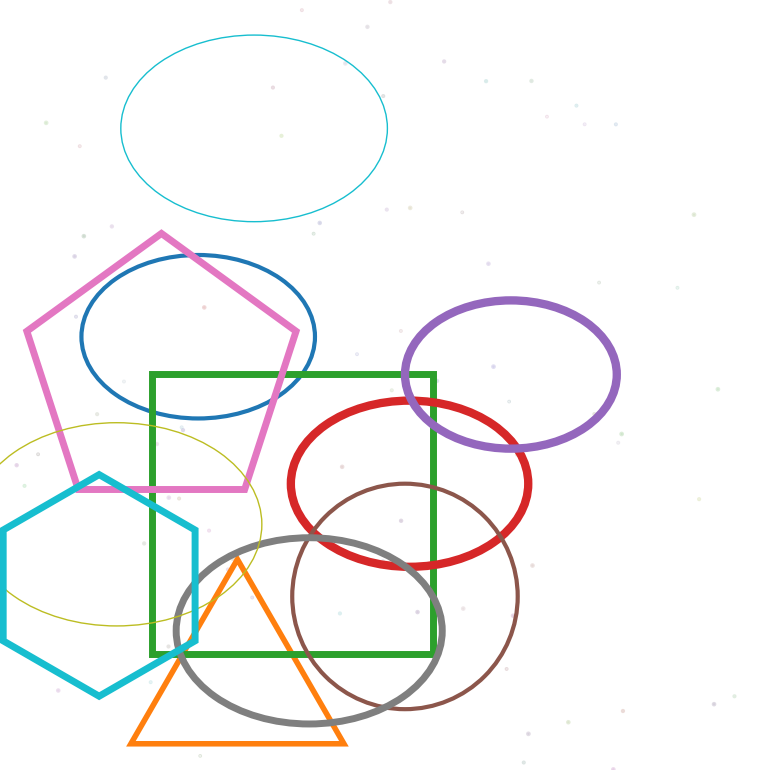[{"shape": "oval", "thickness": 1.5, "radius": 0.76, "center": [0.257, 0.563]}, {"shape": "triangle", "thickness": 2, "radius": 0.8, "center": [0.308, 0.114]}, {"shape": "square", "thickness": 2.5, "radius": 0.91, "center": [0.38, 0.332]}, {"shape": "oval", "thickness": 3, "radius": 0.77, "center": [0.532, 0.372]}, {"shape": "oval", "thickness": 3, "radius": 0.69, "center": [0.663, 0.514]}, {"shape": "circle", "thickness": 1.5, "radius": 0.73, "center": [0.526, 0.225]}, {"shape": "pentagon", "thickness": 2.5, "radius": 0.92, "center": [0.21, 0.513]}, {"shape": "oval", "thickness": 2.5, "radius": 0.86, "center": [0.402, 0.181]}, {"shape": "oval", "thickness": 0.5, "radius": 0.94, "center": [0.152, 0.319]}, {"shape": "hexagon", "thickness": 2.5, "radius": 0.72, "center": [0.129, 0.24]}, {"shape": "oval", "thickness": 0.5, "radius": 0.87, "center": [0.33, 0.833]}]